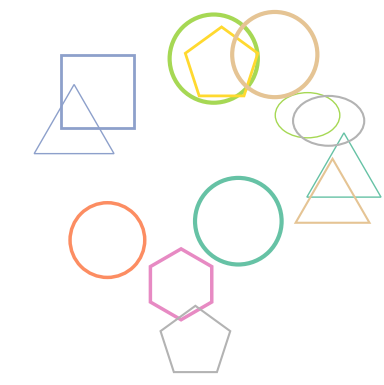[{"shape": "triangle", "thickness": 1, "radius": 0.56, "center": [0.893, 0.544]}, {"shape": "circle", "thickness": 3, "radius": 0.56, "center": [0.619, 0.425]}, {"shape": "circle", "thickness": 2.5, "radius": 0.49, "center": [0.279, 0.376]}, {"shape": "triangle", "thickness": 1, "radius": 0.6, "center": [0.192, 0.661]}, {"shape": "square", "thickness": 2, "radius": 0.47, "center": [0.254, 0.762]}, {"shape": "hexagon", "thickness": 2.5, "radius": 0.46, "center": [0.47, 0.262]}, {"shape": "circle", "thickness": 3, "radius": 0.57, "center": [0.555, 0.848]}, {"shape": "oval", "thickness": 1, "radius": 0.42, "center": [0.799, 0.701]}, {"shape": "pentagon", "thickness": 2, "radius": 0.49, "center": [0.575, 0.831]}, {"shape": "circle", "thickness": 3, "radius": 0.55, "center": [0.714, 0.858]}, {"shape": "triangle", "thickness": 1.5, "radius": 0.55, "center": [0.864, 0.477]}, {"shape": "oval", "thickness": 1.5, "radius": 0.46, "center": [0.854, 0.686]}, {"shape": "pentagon", "thickness": 1.5, "radius": 0.48, "center": [0.508, 0.111]}]